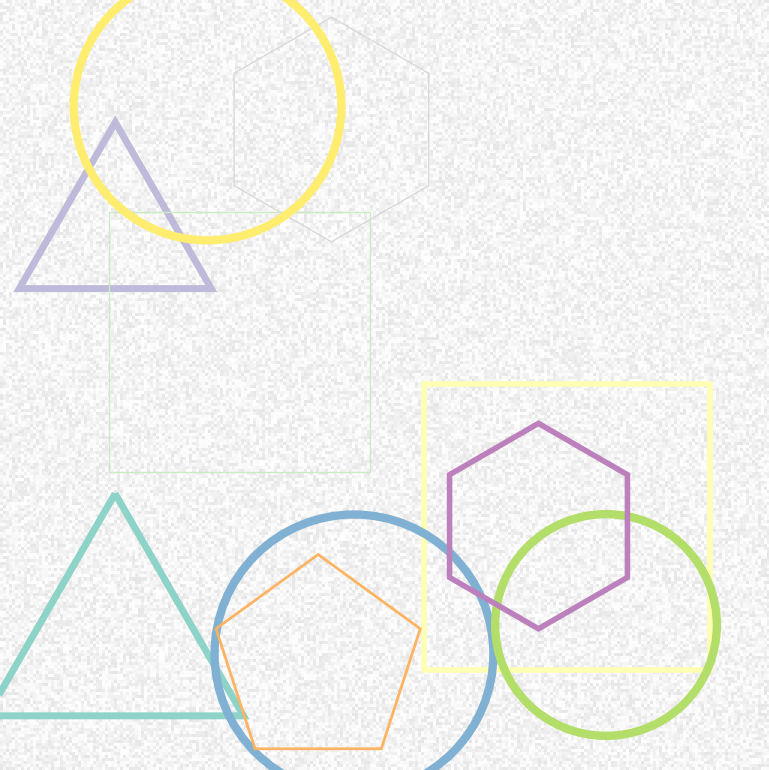[{"shape": "triangle", "thickness": 2.5, "radius": 0.96, "center": [0.15, 0.167]}, {"shape": "square", "thickness": 2, "radius": 0.93, "center": [0.736, 0.315]}, {"shape": "triangle", "thickness": 2.5, "radius": 0.72, "center": [0.15, 0.697]}, {"shape": "circle", "thickness": 3, "radius": 0.91, "center": [0.46, 0.151]}, {"shape": "pentagon", "thickness": 1, "radius": 0.7, "center": [0.413, 0.14]}, {"shape": "circle", "thickness": 3, "radius": 0.72, "center": [0.787, 0.188]}, {"shape": "hexagon", "thickness": 0.5, "radius": 0.73, "center": [0.43, 0.832]}, {"shape": "hexagon", "thickness": 2, "radius": 0.67, "center": [0.699, 0.317]}, {"shape": "square", "thickness": 0.5, "radius": 0.85, "center": [0.311, 0.556]}, {"shape": "circle", "thickness": 3, "radius": 0.87, "center": [0.27, 0.862]}]